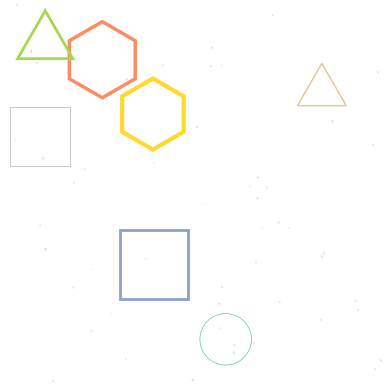[{"shape": "circle", "thickness": 0.5, "radius": 0.33, "center": [0.586, 0.119]}, {"shape": "hexagon", "thickness": 2.5, "radius": 0.49, "center": [0.266, 0.845]}, {"shape": "square", "thickness": 2, "radius": 0.45, "center": [0.4, 0.313]}, {"shape": "triangle", "thickness": 2, "radius": 0.41, "center": [0.118, 0.889]}, {"shape": "hexagon", "thickness": 3, "radius": 0.46, "center": [0.397, 0.704]}, {"shape": "triangle", "thickness": 1, "radius": 0.37, "center": [0.836, 0.762]}, {"shape": "square", "thickness": 0.5, "radius": 0.39, "center": [0.105, 0.645]}]